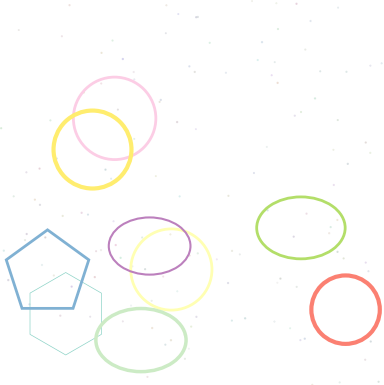[{"shape": "hexagon", "thickness": 0.5, "radius": 0.54, "center": [0.171, 0.185]}, {"shape": "circle", "thickness": 2, "radius": 0.53, "center": [0.445, 0.3]}, {"shape": "circle", "thickness": 3, "radius": 0.44, "center": [0.898, 0.196]}, {"shape": "pentagon", "thickness": 2, "radius": 0.56, "center": [0.123, 0.29]}, {"shape": "oval", "thickness": 2, "radius": 0.57, "center": [0.782, 0.408]}, {"shape": "circle", "thickness": 2, "radius": 0.54, "center": [0.298, 0.693]}, {"shape": "oval", "thickness": 1.5, "radius": 0.53, "center": [0.389, 0.361]}, {"shape": "oval", "thickness": 2.5, "radius": 0.59, "center": [0.366, 0.117]}, {"shape": "circle", "thickness": 3, "radius": 0.51, "center": [0.24, 0.612]}]